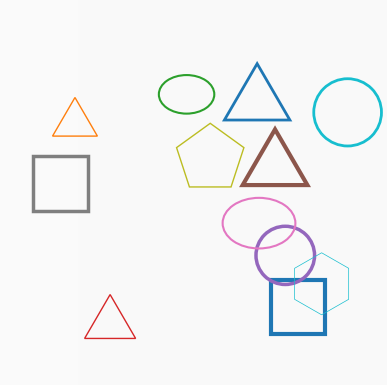[{"shape": "square", "thickness": 3, "radius": 0.35, "center": [0.77, 0.202]}, {"shape": "triangle", "thickness": 2, "radius": 0.49, "center": [0.664, 0.737]}, {"shape": "triangle", "thickness": 1, "radius": 0.33, "center": [0.193, 0.68]}, {"shape": "oval", "thickness": 1.5, "radius": 0.36, "center": [0.481, 0.755]}, {"shape": "triangle", "thickness": 1, "radius": 0.38, "center": [0.284, 0.159]}, {"shape": "circle", "thickness": 2.5, "radius": 0.38, "center": [0.736, 0.337]}, {"shape": "triangle", "thickness": 3, "radius": 0.48, "center": [0.71, 0.567]}, {"shape": "oval", "thickness": 1.5, "radius": 0.47, "center": [0.668, 0.42]}, {"shape": "square", "thickness": 2.5, "radius": 0.36, "center": [0.156, 0.522]}, {"shape": "pentagon", "thickness": 1, "radius": 0.46, "center": [0.543, 0.588]}, {"shape": "hexagon", "thickness": 0.5, "radius": 0.4, "center": [0.83, 0.263]}, {"shape": "circle", "thickness": 2, "radius": 0.44, "center": [0.897, 0.708]}]